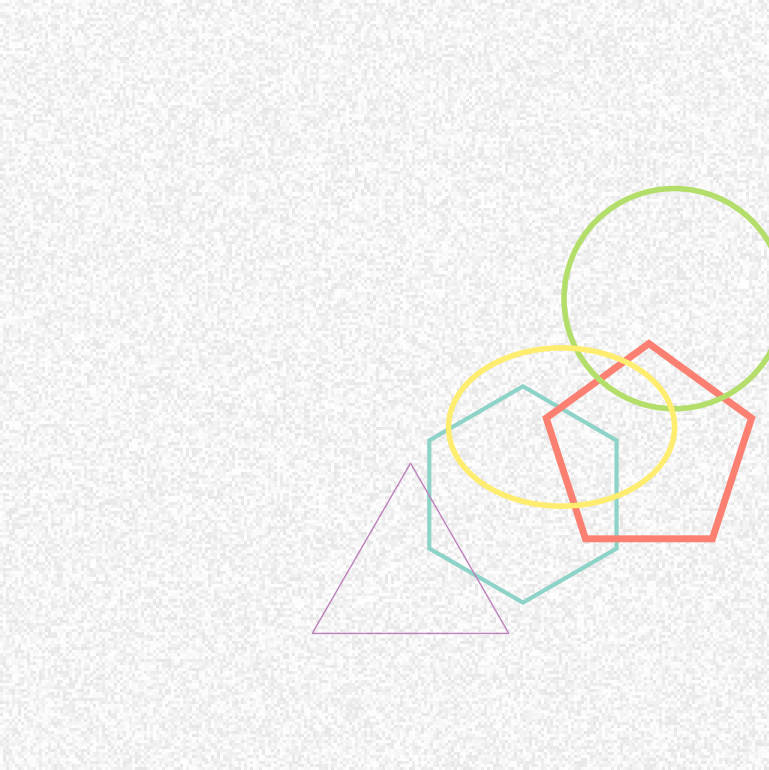[{"shape": "hexagon", "thickness": 1.5, "radius": 0.7, "center": [0.679, 0.358]}, {"shape": "pentagon", "thickness": 2.5, "radius": 0.7, "center": [0.843, 0.414]}, {"shape": "circle", "thickness": 2, "radius": 0.72, "center": [0.876, 0.612]}, {"shape": "triangle", "thickness": 0.5, "radius": 0.74, "center": [0.533, 0.251]}, {"shape": "oval", "thickness": 2, "radius": 0.73, "center": [0.729, 0.445]}]